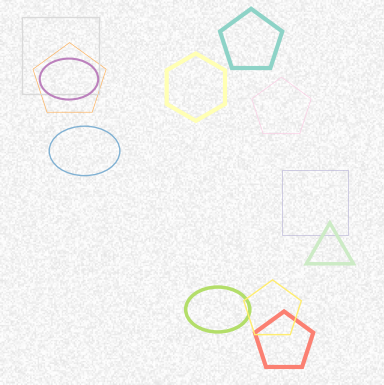[{"shape": "pentagon", "thickness": 3, "radius": 0.43, "center": [0.652, 0.892]}, {"shape": "hexagon", "thickness": 3, "radius": 0.44, "center": [0.509, 0.774]}, {"shape": "square", "thickness": 0.5, "radius": 0.42, "center": [0.818, 0.474]}, {"shape": "pentagon", "thickness": 3, "radius": 0.4, "center": [0.738, 0.111]}, {"shape": "oval", "thickness": 1, "radius": 0.46, "center": [0.22, 0.608]}, {"shape": "pentagon", "thickness": 0.5, "radius": 0.5, "center": [0.181, 0.789]}, {"shape": "oval", "thickness": 2.5, "radius": 0.42, "center": [0.566, 0.196]}, {"shape": "pentagon", "thickness": 0.5, "radius": 0.41, "center": [0.731, 0.718]}, {"shape": "square", "thickness": 1, "radius": 0.5, "center": [0.158, 0.857]}, {"shape": "oval", "thickness": 1.5, "radius": 0.38, "center": [0.179, 0.795]}, {"shape": "triangle", "thickness": 2.5, "radius": 0.35, "center": [0.857, 0.35]}, {"shape": "pentagon", "thickness": 1, "radius": 0.39, "center": [0.708, 0.194]}]